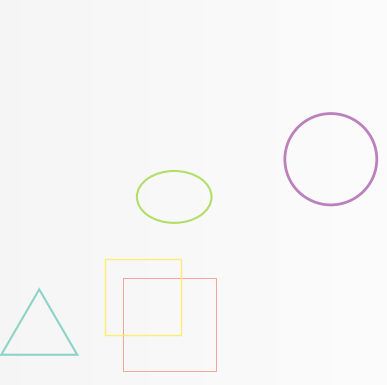[{"shape": "triangle", "thickness": 1.5, "radius": 0.57, "center": [0.101, 0.135]}, {"shape": "square", "thickness": 0.5, "radius": 0.6, "center": [0.438, 0.157]}, {"shape": "oval", "thickness": 1.5, "radius": 0.48, "center": [0.45, 0.488]}, {"shape": "circle", "thickness": 2, "radius": 0.59, "center": [0.854, 0.586]}, {"shape": "square", "thickness": 1, "radius": 0.49, "center": [0.368, 0.228]}]